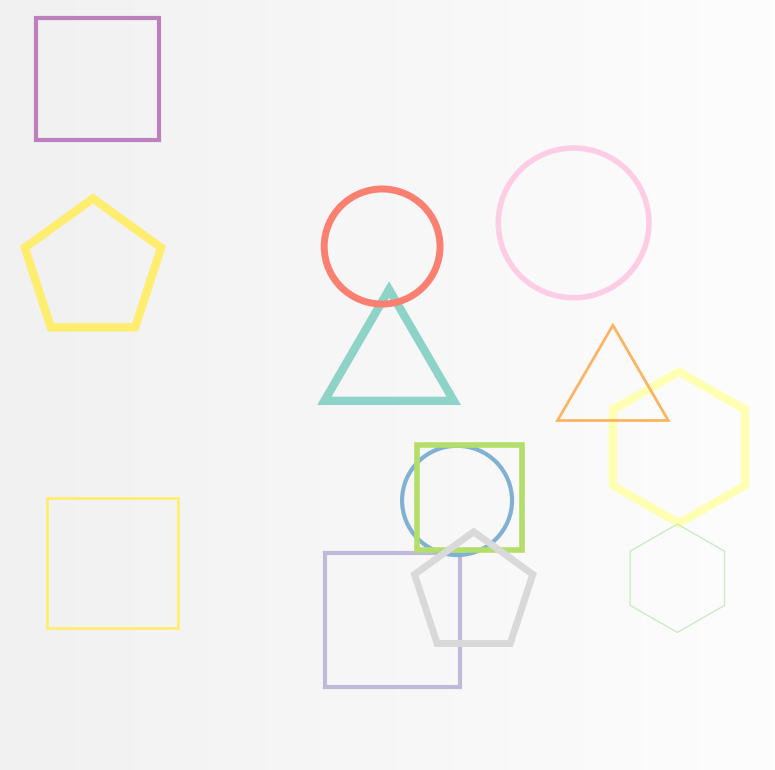[{"shape": "triangle", "thickness": 3, "radius": 0.48, "center": [0.502, 0.528]}, {"shape": "hexagon", "thickness": 3, "radius": 0.49, "center": [0.876, 0.419]}, {"shape": "square", "thickness": 1.5, "radius": 0.43, "center": [0.506, 0.195]}, {"shape": "circle", "thickness": 2.5, "radius": 0.37, "center": [0.493, 0.68]}, {"shape": "circle", "thickness": 1.5, "radius": 0.35, "center": [0.59, 0.35]}, {"shape": "triangle", "thickness": 1, "radius": 0.41, "center": [0.791, 0.495]}, {"shape": "square", "thickness": 2, "radius": 0.34, "center": [0.606, 0.354]}, {"shape": "circle", "thickness": 2, "radius": 0.49, "center": [0.74, 0.711]}, {"shape": "pentagon", "thickness": 2.5, "radius": 0.4, "center": [0.611, 0.229]}, {"shape": "square", "thickness": 1.5, "radius": 0.39, "center": [0.126, 0.897]}, {"shape": "hexagon", "thickness": 0.5, "radius": 0.35, "center": [0.874, 0.249]}, {"shape": "pentagon", "thickness": 3, "radius": 0.46, "center": [0.12, 0.65]}, {"shape": "square", "thickness": 1, "radius": 0.42, "center": [0.145, 0.269]}]